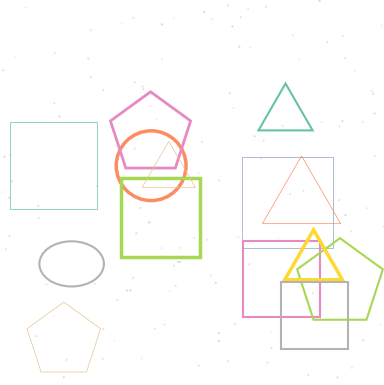[{"shape": "square", "thickness": 0.5, "radius": 0.56, "center": [0.139, 0.571]}, {"shape": "triangle", "thickness": 1.5, "radius": 0.41, "center": [0.742, 0.702]}, {"shape": "triangle", "thickness": 0.5, "radius": 0.59, "center": [0.783, 0.478]}, {"shape": "circle", "thickness": 2.5, "radius": 0.45, "center": [0.393, 0.57]}, {"shape": "square", "thickness": 0.5, "radius": 0.59, "center": [0.747, 0.474]}, {"shape": "square", "thickness": 1.5, "radius": 0.5, "center": [0.731, 0.274]}, {"shape": "pentagon", "thickness": 2, "radius": 0.55, "center": [0.391, 0.652]}, {"shape": "pentagon", "thickness": 1.5, "radius": 0.59, "center": [0.883, 0.264]}, {"shape": "square", "thickness": 2.5, "radius": 0.51, "center": [0.417, 0.435]}, {"shape": "triangle", "thickness": 2.5, "radius": 0.43, "center": [0.814, 0.317]}, {"shape": "triangle", "thickness": 0.5, "radius": 0.4, "center": [0.438, 0.553]}, {"shape": "pentagon", "thickness": 0.5, "radius": 0.5, "center": [0.166, 0.115]}, {"shape": "oval", "thickness": 1.5, "radius": 0.42, "center": [0.186, 0.315]}, {"shape": "square", "thickness": 1.5, "radius": 0.43, "center": [0.816, 0.181]}]